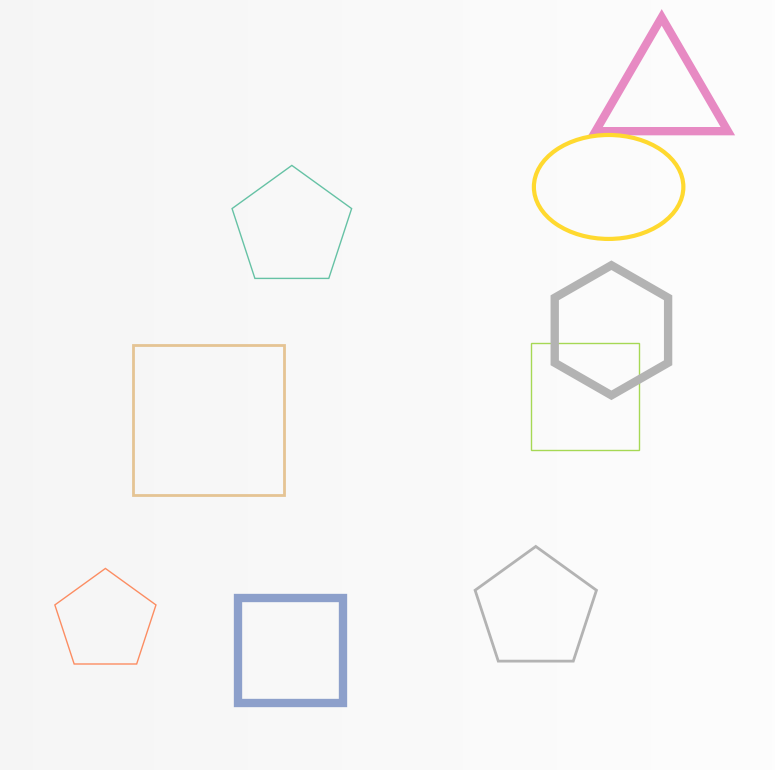[{"shape": "pentagon", "thickness": 0.5, "radius": 0.41, "center": [0.377, 0.704]}, {"shape": "pentagon", "thickness": 0.5, "radius": 0.34, "center": [0.136, 0.193]}, {"shape": "square", "thickness": 3, "radius": 0.34, "center": [0.375, 0.155]}, {"shape": "triangle", "thickness": 3, "radius": 0.49, "center": [0.854, 0.879]}, {"shape": "square", "thickness": 0.5, "radius": 0.35, "center": [0.755, 0.485]}, {"shape": "oval", "thickness": 1.5, "radius": 0.48, "center": [0.785, 0.757]}, {"shape": "square", "thickness": 1, "radius": 0.49, "center": [0.269, 0.455]}, {"shape": "pentagon", "thickness": 1, "radius": 0.41, "center": [0.691, 0.208]}, {"shape": "hexagon", "thickness": 3, "radius": 0.42, "center": [0.789, 0.571]}]